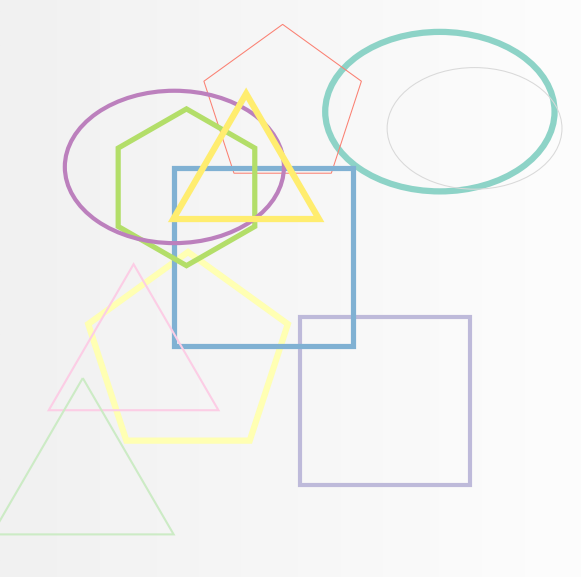[{"shape": "oval", "thickness": 3, "radius": 0.99, "center": [0.757, 0.806]}, {"shape": "pentagon", "thickness": 3, "radius": 0.9, "center": [0.323, 0.382]}, {"shape": "square", "thickness": 2, "radius": 0.73, "center": [0.662, 0.305]}, {"shape": "pentagon", "thickness": 0.5, "radius": 0.71, "center": [0.486, 0.814]}, {"shape": "square", "thickness": 2.5, "radius": 0.77, "center": [0.453, 0.554]}, {"shape": "hexagon", "thickness": 2.5, "radius": 0.68, "center": [0.321, 0.675]}, {"shape": "triangle", "thickness": 1, "radius": 0.84, "center": [0.23, 0.373]}, {"shape": "oval", "thickness": 0.5, "radius": 0.75, "center": [0.816, 0.777]}, {"shape": "oval", "thickness": 2, "radius": 0.94, "center": [0.3, 0.71]}, {"shape": "triangle", "thickness": 1, "radius": 0.9, "center": [0.142, 0.164]}, {"shape": "triangle", "thickness": 3, "radius": 0.72, "center": [0.423, 0.692]}]